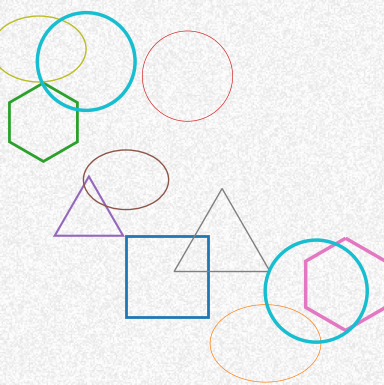[{"shape": "square", "thickness": 2, "radius": 0.53, "center": [0.434, 0.282]}, {"shape": "oval", "thickness": 0.5, "radius": 0.72, "center": [0.69, 0.108]}, {"shape": "hexagon", "thickness": 2, "radius": 0.51, "center": [0.113, 0.683]}, {"shape": "circle", "thickness": 0.5, "radius": 0.59, "center": [0.487, 0.802]}, {"shape": "triangle", "thickness": 1.5, "radius": 0.51, "center": [0.231, 0.439]}, {"shape": "oval", "thickness": 1, "radius": 0.55, "center": [0.327, 0.533]}, {"shape": "hexagon", "thickness": 2.5, "radius": 0.6, "center": [0.898, 0.262]}, {"shape": "triangle", "thickness": 1, "radius": 0.72, "center": [0.577, 0.367]}, {"shape": "oval", "thickness": 1, "radius": 0.61, "center": [0.101, 0.873]}, {"shape": "circle", "thickness": 2.5, "radius": 0.66, "center": [0.821, 0.244]}, {"shape": "circle", "thickness": 2.5, "radius": 0.63, "center": [0.224, 0.84]}]